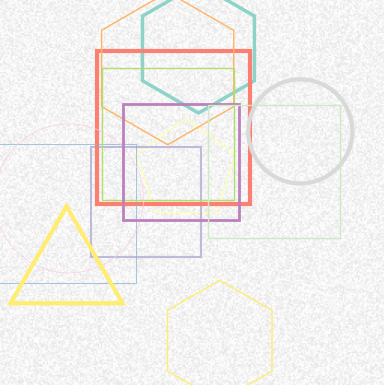[{"shape": "hexagon", "thickness": 2.5, "radius": 0.84, "center": [0.515, 0.874]}, {"shape": "pentagon", "thickness": 1, "radius": 0.68, "center": [0.483, 0.557]}, {"shape": "square", "thickness": 1.5, "radius": 0.72, "center": [0.379, 0.476]}, {"shape": "square", "thickness": 3, "radius": 0.99, "center": [0.45, 0.669]}, {"shape": "square", "thickness": 0.5, "radius": 0.9, "center": [0.172, 0.445]}, {"shape": "hexagon", "thickness": 1, "radius": 0.99, "center": [0.436, 0.822]}, {"shape": "square", "thickness": 1, "radius": 0.86, "center": [0.437, 0.651]}, {"shape": "circle", "thickness": 0.5, "radius": 0.97, "center": [0.179, 0.485]}, {"shape": "circle", "thickness": 3, "radius": 0.68, "center": [0.78, 0.659]}, {"shape": "square", "thickness": 2, "radius": 0.75, "center": [0.47, 0.58]}, {"shape": "square", "thickness": 1, "radius": 0.86, "center": [0.711, 0.554]}, {"shape": "hexagon", "thickness": 1, "radius": 0.78, "center": [0.571, 0.115]}, {"shape": "triangle", "thickness": 3, "radius": 0.84, "center": [0.173, 0.296]}]